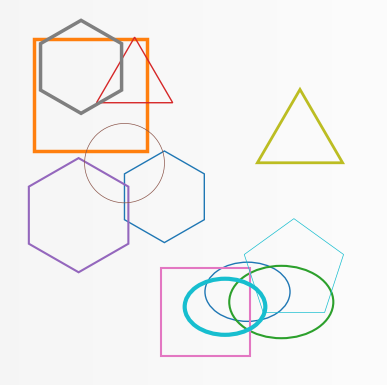[{"shape": "oval", "thickness": 1, "radius": 0.55, "center": [0.639, 0.242]}, {"shape": "hexagon", "thickness": 1, "radius": 0.59, "center": [0.424, 0.489]}, {"shape": "square", "thickness": 2.5, "radius": 0.73, "center": [0.234, 0.753]}, {"shape": "oval", "thickness": 1.5, "radius": 0.67, "center": [0.726, 0.216]}, {"shape": "triangle", "thickness": 1, "radius": 0.57, "center": [0.347, 0.79]}, {"shape": "hexagon", "thickness": 1.5, "radius": 0.74, "center": [0.203, 0.441]}, {"shape": "circle", "thickness": 0.5, "radius": 0.52, "center": [0.321, 0.576]}, {"shape": "square", "thickness": 1.5, "radius": 0.57, "center": [0.53, 0.19]}, {"shape": "hexagon", "thickness": 2.5, "radius": 0.6, "center": [0.209, 0.826]}, {"shape": "triangle", "thickness": 2, "radius": 0.63, "center": [0.774, 0.641]}, {"shape": "pentagon", "thickness": 0.5, "radius": 0.67, "center": [0.758, 0.297]}, {"shape": "oval", "thickness": 3, "radius": 0.52, "center": [0.581, 0.203]}]